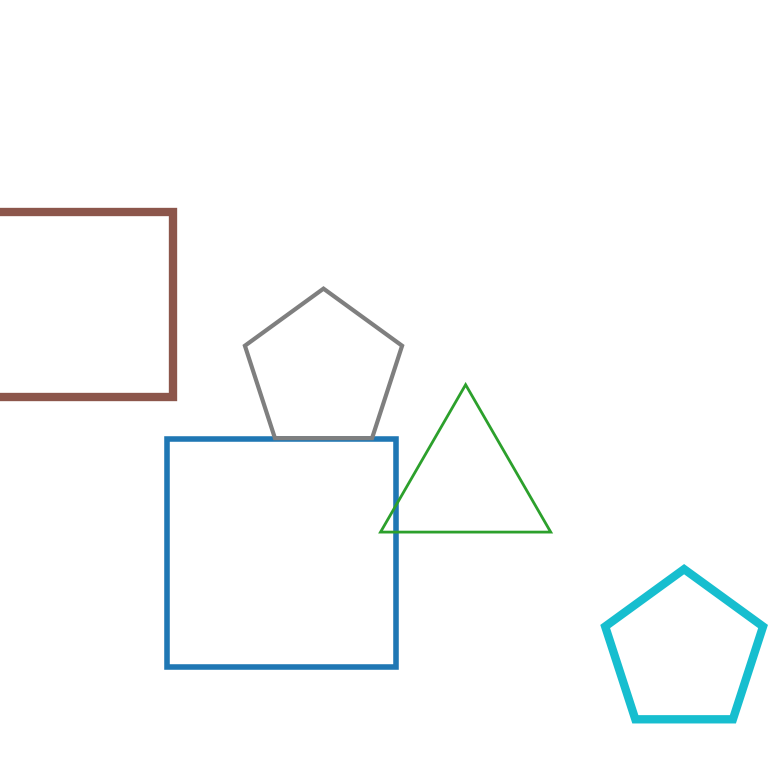[{"shape": "square", "thickness": 2, "radius": 0.74, "center": [0.365, 0.282]}, {"shape": "triangle", "thickness": 1, "radius": 0.64, "center": [0.605, 0.373]}, {"shape": "square", "thickness": 3, "radius": 0.6, "center": [0.105, 0.605]}, {"shape": "pentagon", "thickness": 1.5, "radius": 0.54, "center": [0.42, 0.518]}, {"shape": "pentagon", "thickness": 3, "radius": 0.54, "center": [0.888, 0.153]}]